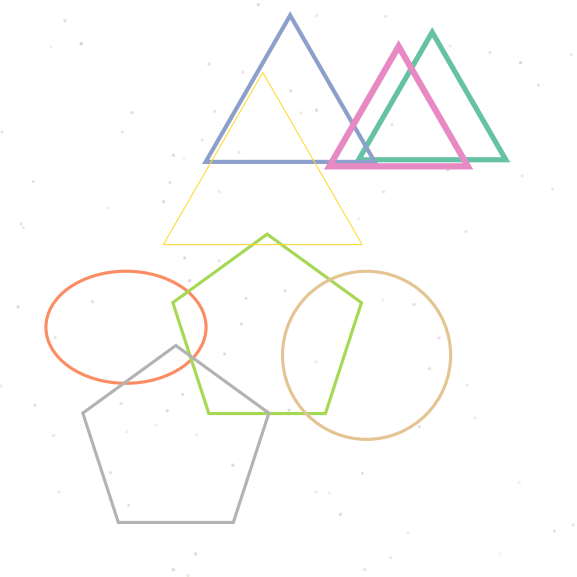[{"shape": "triangle", "thickness": 2.5, "radius": 0.74, "center": [0.748, 0.796]}, {"shape": "oval", "thickness": 1.5, "radius": 0.69, "center": [0.218, 0.432]}, {"shape": "triangle", "thickness": 2, "radius": 0.85, "center": [0.503, 0.803]}, {"shape": "triangle", "thickness": 3, "radius": 0.69, "center": [0.69, 0.78]}, {"shape": "pentagon", "thickness": 1.5, "radius": 0.86, "center": [0.463, 0.422]}, {"shape": "triangle", "thickness": 0.5, "radius": 0.99, "center": [0.455, 0.675]}, {"shape": "circle", "thickness": 1.5, "radius": 0.73, "center": [0.635, 0.384]}, {"shape": "pentagon", "thickness": 1.5, "radius": 0.85, "center": [0.304, 0.231]}]